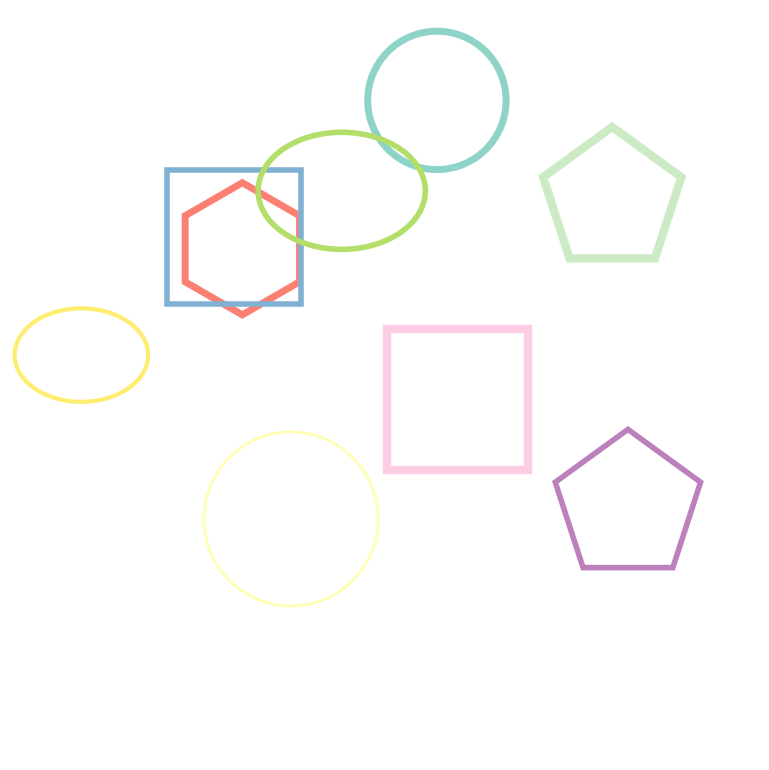[{"shape": "circle", "thickness": 2.5, "radius": 0.45, "center": [0.567, 0.87]}, {"shape": "circle", "thickness": 1, "radius": 0.57, "center": [0.378, 0.326]}, {"shape": "hexagon", "thickness": 2.5, "radius": 0.43, "center": [0.315, 0.677]}, {"shape": "square", "thickness": 2, "radius": 0.44, "center": [0.304, 0.693]}, {"shape": "oval", "thickness": 2, "radius": 0.54, "center": [0.444, 0.752]}, {"shape": "square", "thickness": 3, "radius": 0.46, "center": [0.594, 0.481]}, {"shape": "pentagon", "thickness": 2, "radius": 0.5, "center": [0.815, 0.343]}, {"shape": "pentagon", "thickness": 3, "radius": 0.47, "center": [0.795, 0.741]}, {"shape": "oval", "thickness": 1.5, "radius": 0.43, "center": [0.106, 0.539]}]